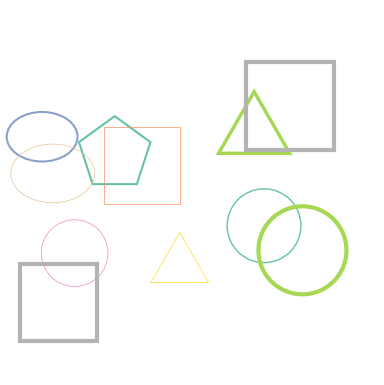[{"shape": "pentagon", "thickness": 1.5, "radius": 0.49, "center": [0.298, 0.601]}, {"shape": "circle", "thickness": 1, "radius": 0.48, "center": [0.686, 0.414]}, {"shape": "square", "thickness": 0.5, "radius": 0.49, "center": [0.368, 0.57]}, {"shape": "oval", "thickness": 1.5, "radius": 0.46, "center": [0.109, 0.645]}, {"shape": "circle", "thickness": 0.5, "radius": 0.43, "center": [0.194, 0.343]}, {"shape": "circle", "thickness": 3, "radius": 0.57, "center": [0.786, 0.35]}, {"shape": "triangle", "thickness": 2.5, "radius": 0.53, "center": [0.66, 0.655]}, {"shape": "triangle", "thickness": 0.5, "radius": 0.43, "center": [0.467, 0.309]}, {"shape": "oval", "thickness": 0.5, "radius": 0.54, "center": [0.137, 0.55]}, {"shape": "square", "thickness": 3, "radius": 0.5, "center": [0.152, 0.215]}, {"shape": "square", "thickness": 3, "radius": 0.57, "center": [0.753, 0.724]}]